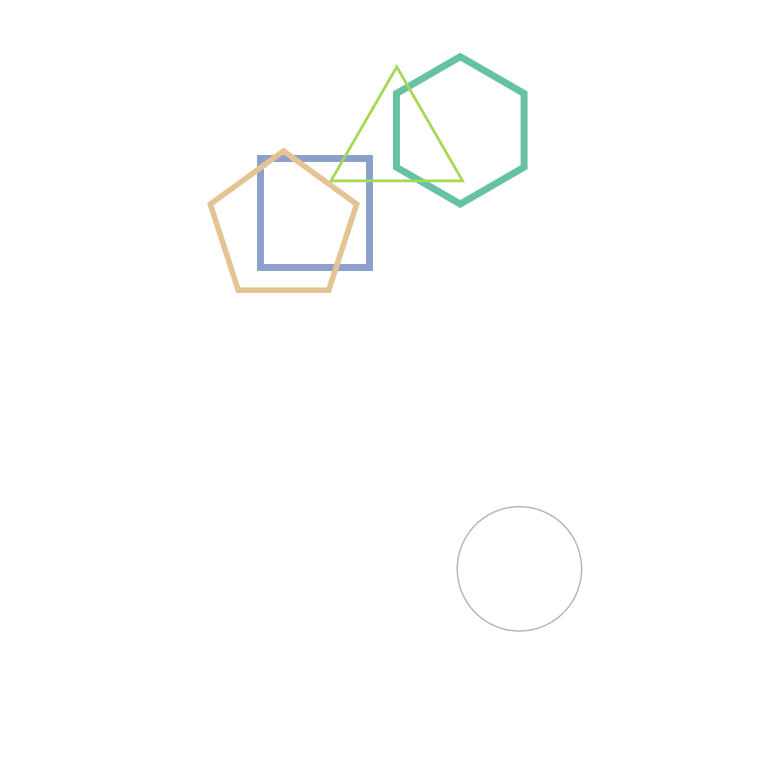[{"shape": "hexagon", "thickness": 2.5, "radius": 0.48, "center": [0.598, 0.831]}, {"shape": "square", "thickness": 2.5, "radius": 0.35, "center": [0.409, 0.724]}, {"shape": "triangle", "thickness": 1, "radius": 0.49, "center": [0.515, 0.814]}, {"shape": "pentagon", "thickness": 2, "radius": 0.5, "center": [0.368, 0.704]}, {"shape": "circle", "thickness": 0.5, "radius": 0.4, "center": [0.675, 0.261]}]